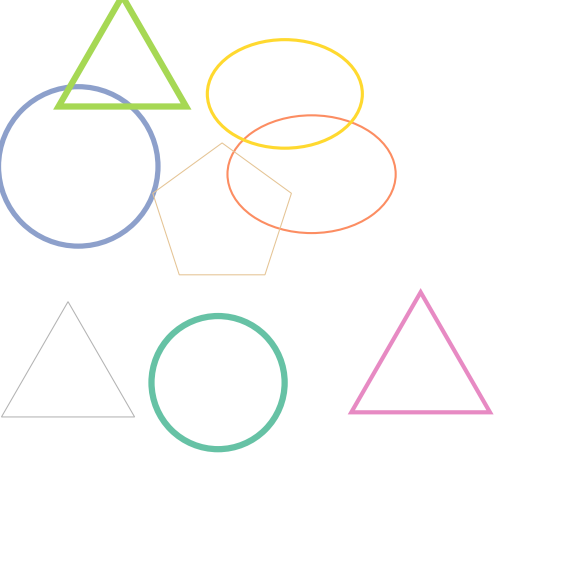[{"shape": "circle", "thickness": 3, "radius": 0.58, "center": [0.378, 0.337]}, {"shape": "oval", "thickness": 1, "radius": 0.73, "center": [0.54, 0.697]}, {"shape": "circle", "thickness": 2.5, "radius": 0.69, "center": [0.136, 0.711]}, {"shape": "triangle", "thickness": 2, "radius": 0.69, "center": [0.728, 0.354]}, {"shape": "triangle", "thickness": 3, "radius": 0.64, "center": [0.212, 0.878]}, {"shape": "oval", "thickness": 1.5, "radius": 0.67, "center": [0.493, 0.837]}, {"shape": "pentagon", "thickness": 0.5, "radius": 0.63, "center": [0.385, 0.625]}, {"shape": "triangle", "thickness": 0.5, "radius": 0.67, "center": [0.118, 0.344]}]